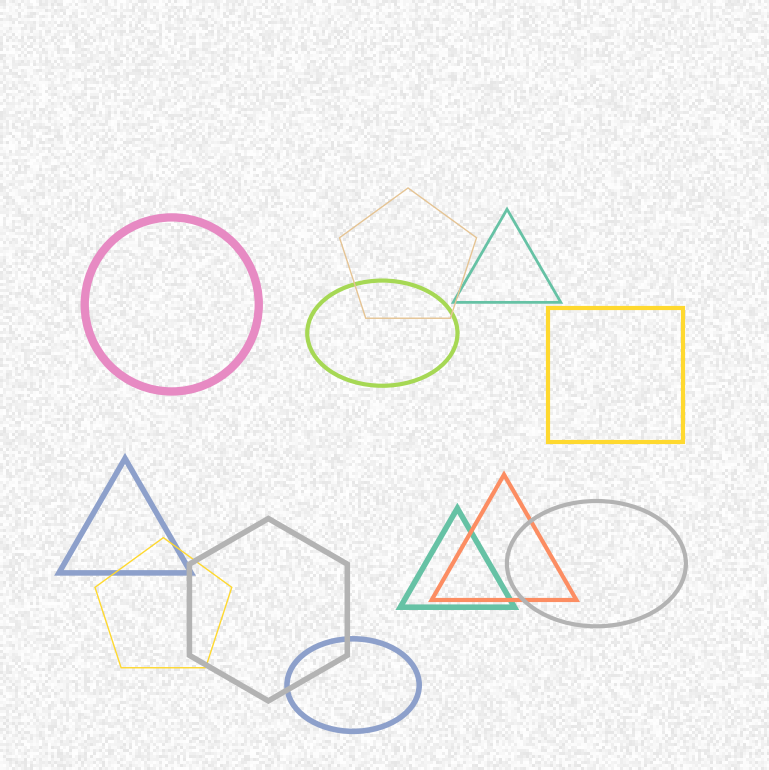[{"shape": "triangle", "thickness": 1, "radius": 0.4, "center": [0.658, 0.648]}, {"shape": "triangle", "thickness": 2, "radius": 0.43, "center": [0.594, 0.254]}, {"shape": "triangle", "thickness": 1.5, "radius": 0.54, "center": [0.655, 0.275]}, {"shape": "triangle", "thickness": 2, "radius": 0.5, "center": [0.162, 0.306]}, {"shape": "oval", "thickness": 2, "radius": 0.43, "center": [0.459, 0.11]}, {"shape": "circle", "thickness": 3, "radius": 0.57, "center": [0.223, 0.605]}, {"shape": "oval", "thickness": 1.5, "radius": 0.49, "center": [0.497, 0.567]}, {"shape": "pentagon", "thickness": 0.5, "radius": 0.47, "center": [0.212, 0.208]}, {"shape": "square", "thickness": 1.5, "radius": 0.44, "center": [0.799, 0.513]}, {"shape": "pentagon", "thickness": 0.5, "radius": 0.47, "center": [0.53, 0.662]}, {"shape": "hexagon", "thickness": 2, "radius": 0.59, "center": [0.349, 0.208]}, {"shape": "oval", "thickness": 1.5, "radius": 0.58, "center": [0.775, 0.268]}]